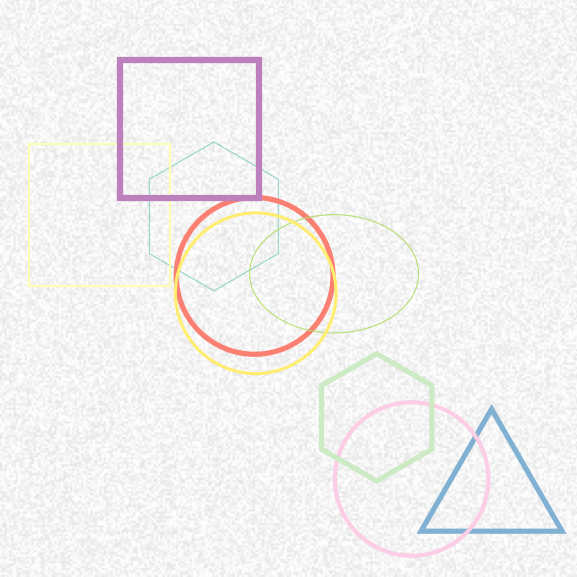[{"shape": "hexagon", "thickness": 0.5, "radius": 0.64, "center": [0.37, 0.624]}, {"shape": "square", "thickness": 1, "radius": 0.61, "center": [0.172, 0.627]}, {"shape": "circle", "thickness": 2.5, "radius": 0.68, "center": [0.441, 0.521]}, {"shape": "triangle", "thickness": 2.5, "radius": 0.7, "center": [0.851, 0.15]}, {"shape": "oval", "thickness": 0.5, "radius": 0.73, "center": [0.579, 0.525]}, {"shape": "circle", "thickness": 2, "radius": 0.66, "center": [0.713, 0.17]}, {"shape": "square", "thickness": 3, "radius": 0.6, "center": [0.328, 0.776]}, {"shape": "hexagon", "thickness": 2.5, "radius": 0.55, "center": [0.652, 0.276]}, {"shape": "circle", "thickness": 1.5, "radius": 0.7, "center": [0.443, 0.491]}]